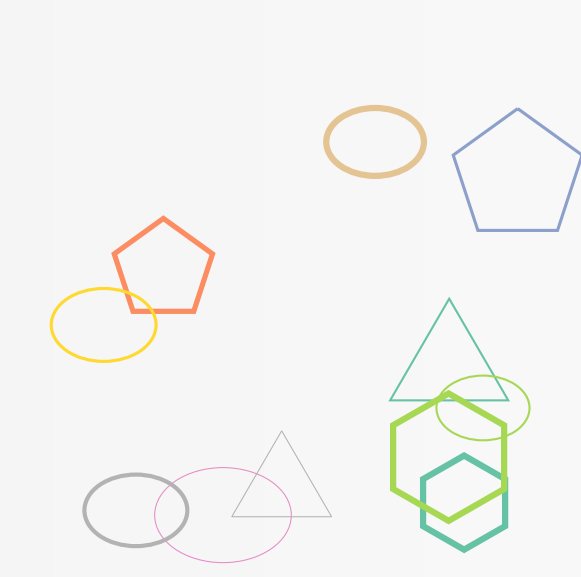[{"shape": "hexagon", "thickness": 3, "radius": 0.41, "center": [0.798, 0.129]}, {"shape": "triangle", "thickness": 1, "radius": 0.59, "center": [0.773, 0.365]}, {"shape": "pentagon", "thickness": 2.5, "radius": 0.44, "center": [0.281, 0.532]}, {"shape": "pentagon", "thickness": 1.5, "radius": 0.58, "center": [0.891, 0.694]}, {"shape": "oval", "thickness": 0.5, "radius": 0.59, "center": [0.384, 0.107]}, {"shape": "hexagon", "thickness": 3, "radius": 0.55, "center": [0.772, 0.208]}, {"shape": "oval", "thickness": 1, "radius": 0.4, "center": [0.831, 0.293]}, {"shape": "oval", "thickness": 1.5, "radius": 0.45, "center": [0.178, 0.436]}, {"shape": "oval", "thickness": 3, "radius": 0.42, "center": [0.645, 0.753]}, {"shape": "triangle", "thickness": 0.5, "radius": 0.5, "center": [0.485, 0.154]}, {"shape": "oval", "thickness": 2, "radius": 0.44, "center": [0.234, 0.115]}]